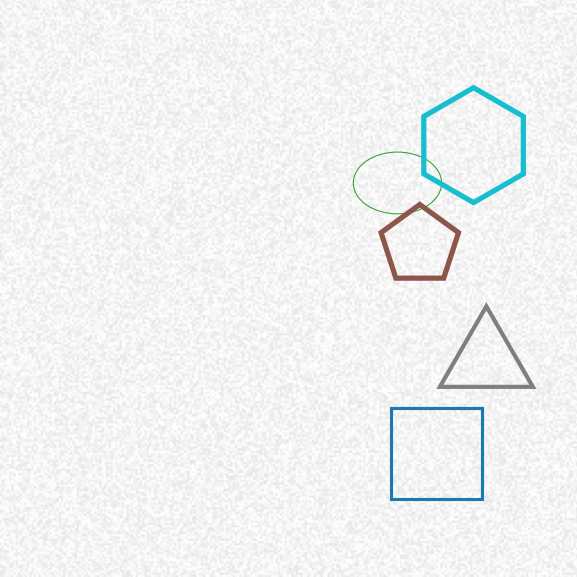[{"shape": "square", "thickness": 1.5, "radius": 0.39, "center": [0.755, 0.214]}, {"shape": "oval", "thickness": 0.5, "radius": 0.38, "center": [0.688, 0.682]}, {"shape": "pentagon", "thickness": 2.5, "radius": 0.35, "center": [0.727, 0.575]}, {"shape": "triangle", "thickness": 2, "radius": 0.46, "center": [0.842, 0.376]}, {"shape": "hexagon", "thickness": 2.5, "radius": 0.5, "center": [0.82, 0.748]}]